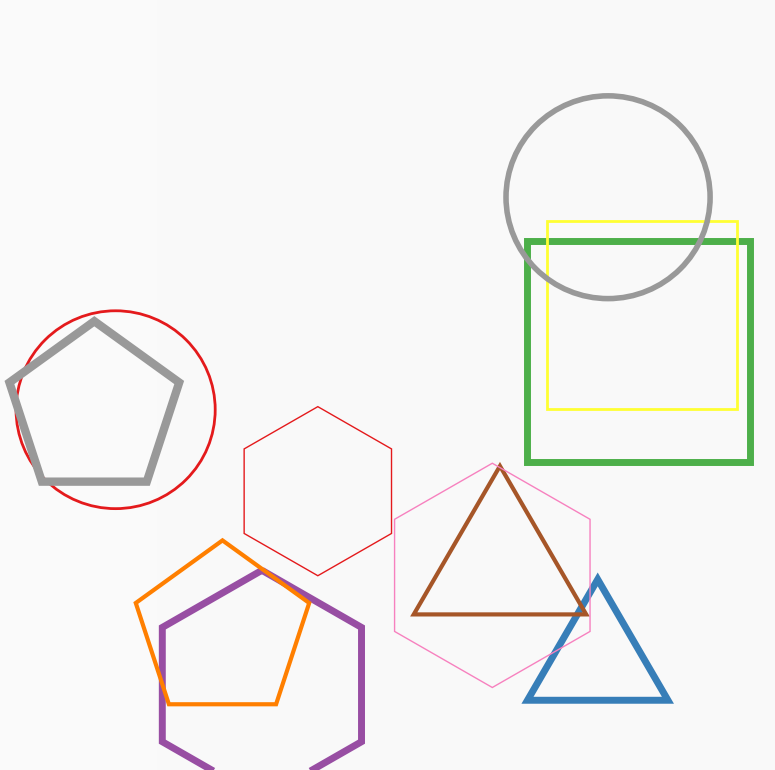[{"shape": "hexagon", "thickness": 0.5, "radius": 0.55, "center": [0.41, 0.362]}, {"shape": "circle", "thickness": 1, "radius": 0.64, "center": [0.149, 0.468]}, {"shape": "triangle", "thickness": 2.5, "radius": 0.52, "center": [0.771, 0.143]}, {"shape": "square", "thickness": 2.5, "radius": 0.72, "center": [0.824, 0.543]}, {"shape": "hexagon", "thickness": 2.5, "radius": 0.74, "center": [0.338, 0.111]}, {"shape": "pentagon", "thickness": 1.5, "radius": 0.59, "center": [0.287, 0.181]}, {"shape": "square", "thickness": 1, "radius": 0.61, "center": [0.829, 0.59]}, {"shape": "triangle", "thickness": 1.5, "radius": 0.64, "center": [0.645, 0.266]}, {"shape": "hexagon", "thickness": 0.5, "radius": 0.73, "center": [0.635, 0.253]}, {"shape": "circle", "thickness": 2, "radius": 0.66, "center": [0.785, 0.744]}, {"shape": "pentagon", "thickness": 3, "radius": 0.58, "center": [0.122, 0.468]}]